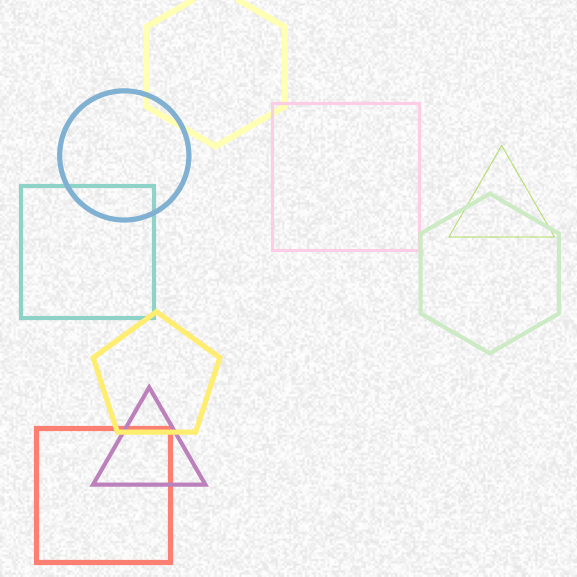[{"shape": "square", "thickness": 2, "radius": 0.57, "center": [0.152, 0.563]}, {"shape": "hexagon", "thickness": 3, "radius": 0.69, "center": [0.373, 0.884]}, {"shape": "square", "thickness": 2.5, "radius": 0.58, "center": [0.178, 0.142]}, {"shape": "circle", "thickness": 2.5, "radius": 0.56, "center": [0.215, 0.73]}, {"shape": "triangle", "thickness": 0.5, "radius": 0.53, "center": [0.869, 0.642]}, {"shape": "square", "thickness": 1.5, "radius": 0.64, "center": [0.598, 0.694]}, {"shape": "triangle", "thickness": 2, "radius": 0.56, "center": [0.258, 0.216]}, {"shape": "hexagon", "thickness": 2, "radius": 0.69, "center": [0.848, 0.526]}, {"shape": "pentagon", "thickness": 2.5, "radius": 0.58, "center": [0.271, 0.344]}]